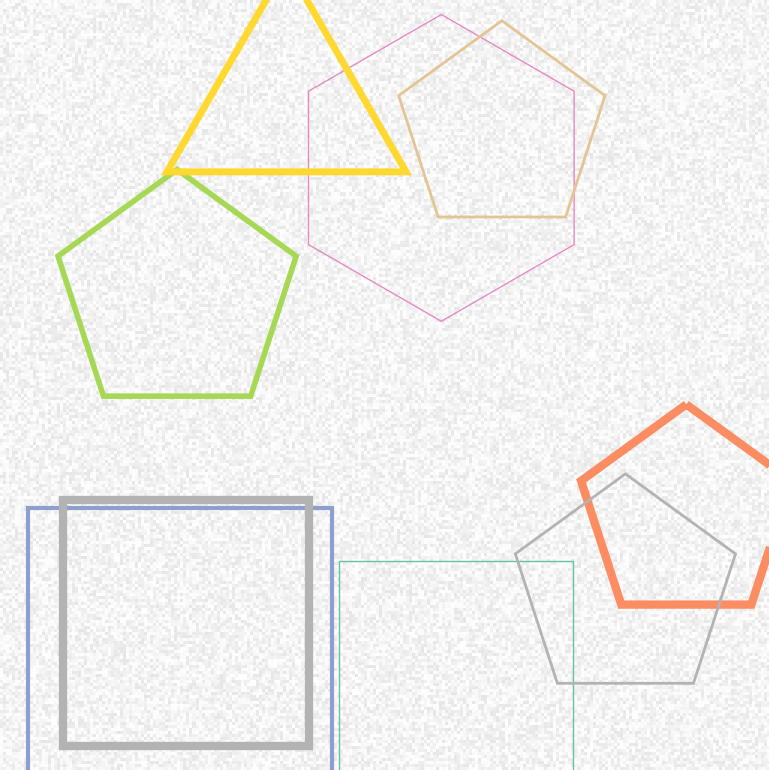[{"shape": "square", "thickness": 0.5, "radius": 0.76, "center": [0.593, 0.12]}, {"shape": "pentagon", "thickness": 3, "radius": 0.72, "center": [0.891, 0.331]}, {"shape": "square", "thickness": 1.5, "radius": 0.99, "center": [0.234, 0.142]}, {"shape": "hexagon", "thickness": 0.5, "radius": 1.0, "center": [0.573, 0.782]}, {"shape": "pentagon", "thickness": 2, "radius": 0.81, "center": [0.23, 0.617]}, {"shape": "triangle", "thickness": 2.5, "radius": 0.9, "center": [0.372, 0.866]}, {"shape": "pentagon", "thickness": 1, "radius": 0.7, "center": [0.652, 0.832]}, {"shape": "square", "thickness": 3, "radius": 0.8, "center": [0.241, 0.191]}, {"shape": "pentagon", "thickness": 1, "radius": 0.75, "center": [0.812, 0.234]}]